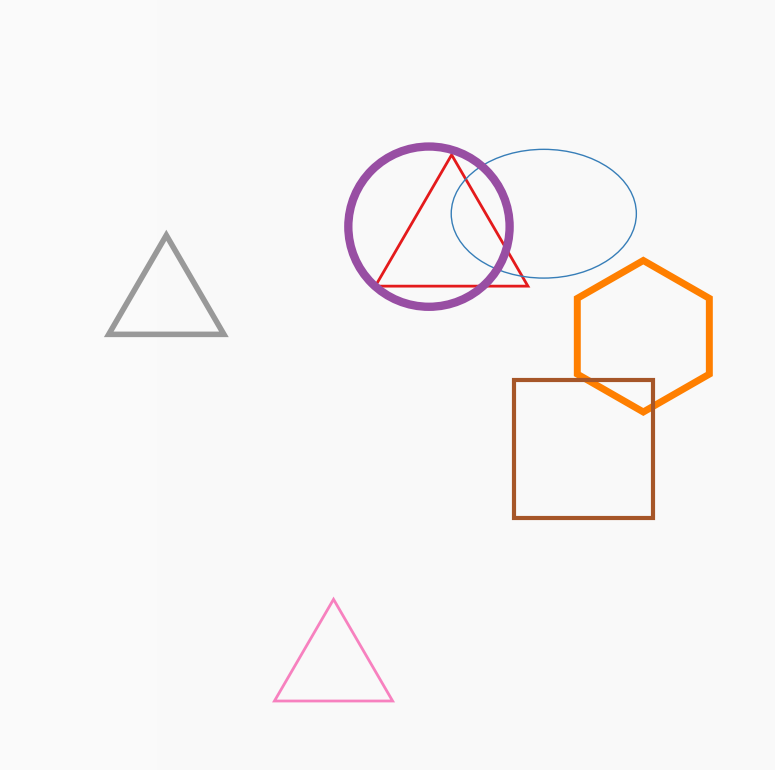[{"shape": "triangle", "thickness": 1, "radius": 0.57, "center": [0.583, 0.685]}, {"shape": "oval", "thickness": 0.5, "radius": 0.6, "center": [0.702, 0.722]}, {"shape": "circle", "thickness": 3, "radius": 0.52, "center": [0.554, 0.706]}, {"shape": "hexagon", "thickness": 2.5, "radius": 0.49, "center": [0.83, 0.563]}, {"shape": "square", "thickness": 1.5, "radius": 0.45, "center": [0.753, 0.416]}, {"shape": "triangle", "thickness": 1, "radius": 0.44, "center": [0.43, 0.134]}, {"shape": "triangle", "thickness": 2, "radius": 0.43, "center": [0.215, 0.609]}]